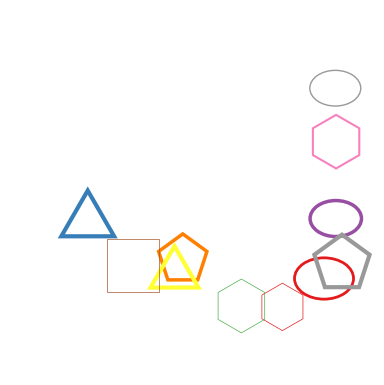[{"shape": "oval", "thickness": 2, "radius": 0.38, "center": [0.842, 0.277]}, {"shape": "hexagon", "thickness": 0.5, "radius": 0.31, "center": [0.734, 0.203]}, {"shape": "triangle", "thickness": 3, "radius": 0.4, "center": [0.228, 0.426]}, {"shape": "hexagon", "thickness": 0.5, "radius": 0.35, "center": [0.627, 0.205]}, {"shape": "oval", "thickness": 2.5, "radius": 0.33, "center": [0.872, 0.432]}, {"shape": "pentagon", "thickness": 2.5, "radius": 0.33, "center": [0.475, 0.326]}, {"shape": "triangle", "thickness": 3, "radius": 0.36, "center": [0.453, 0.289]}, {"shape": "square", "thickness": 0.5, "radius": 0.34, "center": [0.345, 0.31]}, {"shape": "hexagon", "thickness": 1.5, "radius": 0.35, "center": [0.873, 0.632]}, {"shape": "pentagon", "thickness": 3, "radius": 0.38, "center": [0.888, 0.315]}, {"shape": "oval", "thickness": 1, "radius": 0.33, "center": [0.871, 0.771]}]